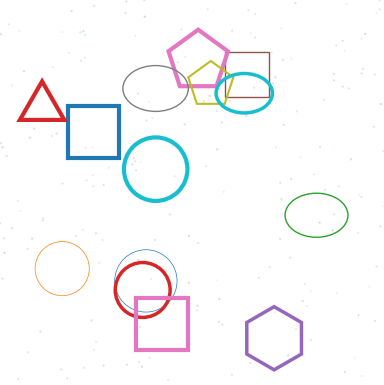[{"shape": "square", "thickness": 3, "radius": 0.34, "center": [0.243, 0.658]}, {"shape": "circle", "thickness": 0.5, "radius": 0.4, "center": [0.379, 0.27]}, {"shape": "circle", "thickness": 0.5, "radius": 0.35, "center": [0.161, 0.302]}, {"shape": "oval", "thickness": 1, "radius": 0.41, "center": [0.822, 0.441]}, {"shape": "triangle", "thickness": 3, "radius": 0.33, "center": [0.109, 0.722]}, {"shape": "circle", "thickness": 2.5, "radius": 0.36, "center": [0.371, 0.247]}, {"shape": "hexagon", "thickness": 2.5, "radius": 0.41, "center": [0.712, 0.121]}, {"shape": "square", "thickness": 1, "radius": 0.29, "center": [0.643, 0.806]}, {"shape": "pentagon", "thickness": 3, "radius": 0.41, "center": [0.515, 0.842]}, {"shape": "square", "thickness": 3, "radius": 0.34, "center": [0.42, 0.158]}, {"shape": "oval", "thickness": 1, "radius": 0.43, "center": [0.404, 0.77]}, {"shape": "pentagon", "thickness": 1.5, "radius": 0.31, "center": [0.548, 0.78]}, {"shape": "oval", "thickness": 2.5, "radius": 0.37, "center": [0.634, 0.758]}, {"shape": "circle", "thickness": 3, "radius": 0.41, "center": [0.404, 0.561]}]